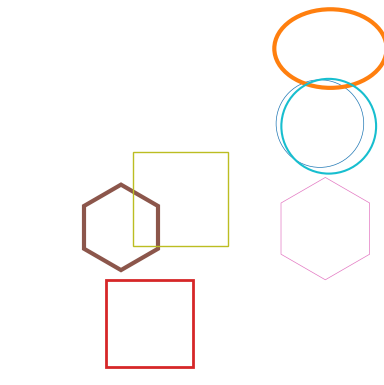[{"shape": "circle", "thickness": 0.5, "radius": 0.57, "center": [0.831, 0.679]}, {"shape": "oval", "thickness": 3, "radius": 0.73, "center": [0.858, 0.874]}, {"shape": "square", "thickness": 2, "radius": 0.56, "center": [0.388, 0.16]}, {"shape": "hexagon", "thickness": 3, "radius": 0.55, "center": [0.314, 0.409]}, {"shape": "hexagon", "thickness": 0.5, "radius": 0.66, "center": [0.845, 0.406]}, {"shape": "square", "thickness": 1, "radius": 0.61, "center": [0.469, 0.484]}, {"shape": "circle", "thickness": 1.5, "radius": 0.62, "center": [0.854, 0.672]}]